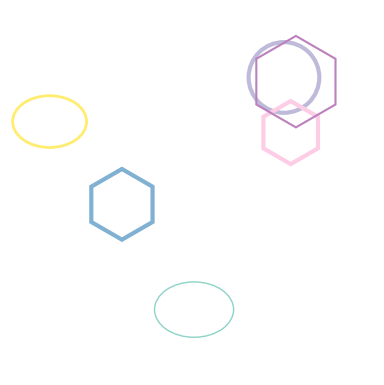[{"shape": "oval", "thickness": 1, "radius": 0.51, "center": [0.504, 0.196]}, {"shape": "circle", "thickness": 3, "radius": 0.46, "center": [0.738, 0.799]}, {"shape": "hexagon", "thickness": 3, "radius": 0.46, "center": [0.317, 0.469]}, {"shape": "hexagon", "thickness": 3, "radius": 0.41, "center": [0.755, 0.656]}, {"shape": "hexagon", "thickness": 1.5, "radius": 0.59, "center": [0.769, 0.788]}, {"shape": "oval", "thickness": 2, "radius": 0.48, "center": [0.129, 0.684]}]